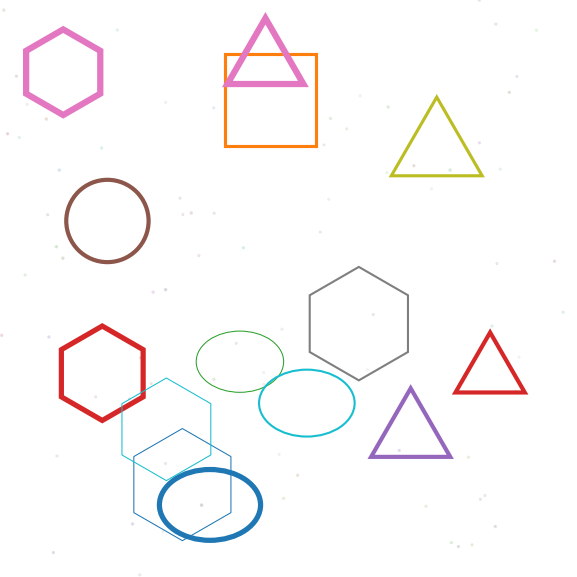[{"shape": "hexagon", "thickness": 0.5, "radius": 0.49, "center": [0.316, 0.16]}, {"shape": "oval", "thickness": 2.5, "radius": 0.44, "center": [0.364, 0.125]}, {"shape": "square", "thickness": 1.5, "radius": 0.4, "center": [0.469, 0.826]}, {"shape": "oval", "thickness": 0.5, "radius": 0.38, "center": [0.415, 0.373]}, {"shape": "triangle", "thickness": 2, "radius": 0.35, "center": [0.849, 0.354]}, {"shape": "hexagon", "thickness": 2.5, "radius": 0.41, "center": [0.177, 0.353]}, {"shape": "triangle", "thickness": 2, "radius": 0.4, "center": [0.711, 0.248]}, {"shape": "circle", "thickness": 2, "radius": 0.36, "center": [0.186, 0.616]}, {"shape": "hexagon", "thickness": 3, "radius": 0.37, "center": [0.109, 0.874]}, {"shape": "triangle", "thickness": 3, "radius": 0.38, "center": [0.46, 0.892]}, {"shape": "hexagon", "thickness": 1, "radius": 0.49, "center": [0.621, 0.439]}, {"shape": "triangle", "thickness": 1.5, "radius": 0.45, "center": [0.756, 0.74]}, {"shape": "oval", "thickness": 1, "radius": 0.41, "center": [0.531, 0.301]}, {"shape": "hexagon", "thickness": 0.5, "radius": 0.44, "center": [0.288, 0.256]}]